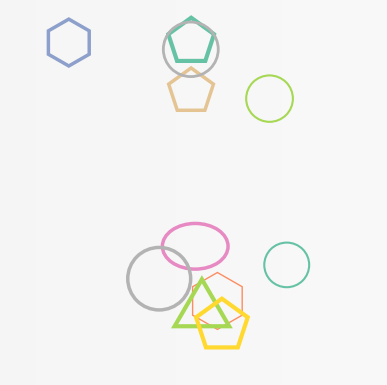[{"shape": "pentagon", "thickness": 3, "radius": 0.31, "center": [0.493, 0.892]}, {"shape": "circle", "thickness": 1.5, "radius": 0.29, "center": [0.74, 0.312]}, {"shape": "hexagon", "thickness": 1, "radius": 0.37, "center": [0.561, 0.218]}, {"shape": "hexagon", "thickness": 2.5, "radius": 0.3, "center": [0.178, 0.889]}, {"shape": "oval", "thickness": 2.5, "radius": 0.42, "center": [0.504, 0.36]}, {"shape": "triangle", "thickness": 3, "radius": 0.41, "center": [0.521, 0.193]}, {"shape": "circle", "thickness": 1.5, "radius": 0.3, "center": [0.696, 0.744]}, {"shape": "pentagon", "thickness": 3, "radius": 0.35, "center": [0.573, 0.154]}, {"shape": "pentagon", "thickness": 2.5, "radius": 0.3, "center": [0.493, 0.763]}, {"shape": "circle", "thickness": 2.5, "radius": 0.41, "center": [0.411, 0.276]}, {"shape": "circle", "thickness": 2, "radius": 0.35, "center": [0.492, 0.872]}]